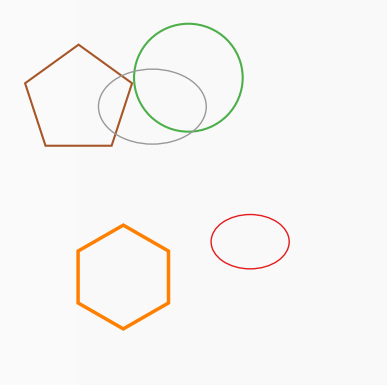[{"shape": "oval", "thickness": 1, "radius": 0.5, "center": [0.646, 0.372]}, {"shape": "circle", "thickness": 1.5, "radius": 0.7, "center": [0.486, 0.798]}, {"shape": "hexagon", "thickness": 2.5, "radius": 0.67, "center": [0.318, 0.281]}, {"shape": "pentagon", "thickness": 1.5, "radius": 0.73, "center": [0.203, 0.739]}, {"shape": "oval", "thickness": 1, "radius": 0.7, "center": [0.393, 0.723]}]